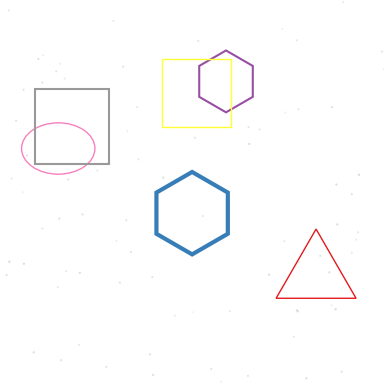[{"shape": "triangle", "thickness": 1, "radius": 0.6, "center": [0.821, 0.285]}, {"shape": "hexagon", "thickness": 3, "radius": 0.54, "center": [0.499, 0.446]}, {"shape": "hexagon", "thickness": 1.5, "radius": 0.4, "center": [0.587, 0.789]}, {"shape": "square", "thickness": 1, "radius": 0.44, "center": [0.511, 0.759]}, {"shape": "oval", "thickness": 1, "radius": 0.48, "center": [0.151, 0.614]}, {"shape": "square", "thickness": 1.5, "radius": 0.48, "center": [0.187, 0.672]}]